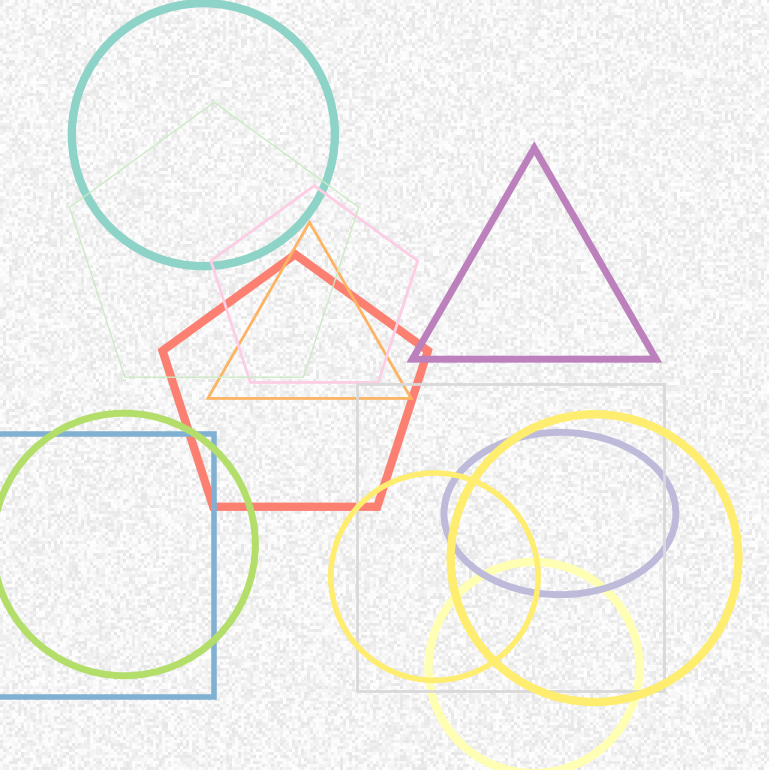[{"shape": "circle", "thickness": 3, "radius": 0.85, "center": [0.264, 0.825]}, {"shape": "circle", "thickness": 3, "radius": 0.69, "center": [0.694, 0.133]}, {"shape": "oval", "thickness": 2.5, "radius": 0.75, "center": [0.727, 0.333]}, {"shape": "pentagon", "thickness": 3, "radius": 0.91, "center": [0.383, 0.488]}, {"shape": "square", "thickness": 2, "radius": 0.85, "center": [0.108, 0.265]}, {"shape": "triangle", "thickness": 1, "radius": 0.76, "center": [0.402, 0.559]}, {"shape": "circle", "thickness": 2.5, "radius": 0.85, "center": [0.161, 0.293]}, {"shape": "pentagon", "thickness": 1, "radius": 0.71, "center": [0.408, 0.618]}, {"shape": "square", "thickness": 1, "radius": 1.0, "center": [0.663, 0.302]}, {"shape": "triangle", "thickness": 2.5, "radius": 0.91, "center": [0.694, 0.625]}, {"shape": "pentagon", "thickness": 0.5, "radius": 0.99, "center": [0.278, 0.67]}, {"shape": "circle", "thickness": 3, "radius": 0.93, "center": [0.772, 0.275]}, {"shape": "circle", "thickness": 2, "radius": 0.67, "center": [0.564, 0.251]}]